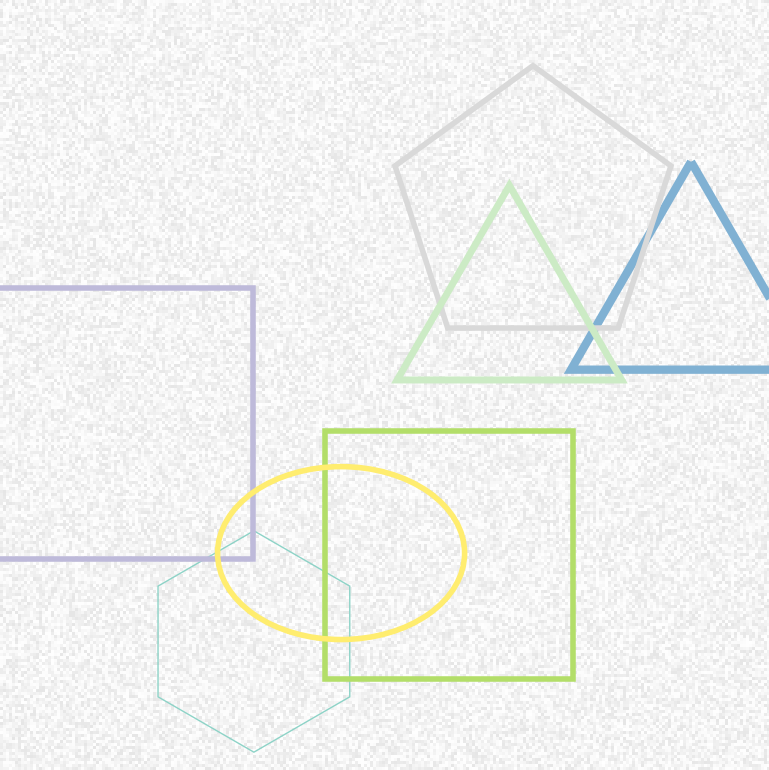[{"shape": "hexagon", "thickness": 0.5, "radius": 0.72, "center": [0.33, 0.167]}, {"shape": "square", "thickness": 2, "radius": 0.88, "center": [0.152, 0.45]}, {"shape": "triangle", "thickness": 3, "radius": 0.9, "center": [0.897, 0.61]}, {"shape": "square", "thickness": 2, "radius": 0.81, "center": [0.583, 0.279]}, {"shape": "pentagon", "thickness": 2, "radius": 0.94, "center": [0.692, 0.726]}, {"shape": "triangle", "thickness": 2.5, "radius": 0.84, "center": [0.662, 0.591]}, {"shape": "oval", "thickness": 2, "radius": 0.8, "center": [0.443, 0.282]}]